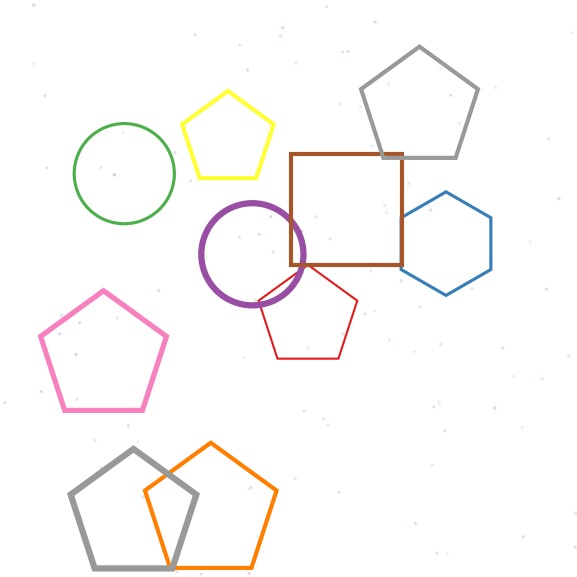[{"shape": "pentagon", "thickness": 1, "radius": 0.45, "center": [0.533, 0.451]}, {"shape": "hexagon", "thickness": 1.5, "radius": 0.45, "center": [0.772, 0.577]}, {"shape": "circle", "thickness": 1.5, "radius": 0.43, "center": [0.215, 0.698]}, {"shape": "circle", "thickness": 3, "radius": 0.44, "center": [0.437, 0.559]}, {"shape": "pentagon", "thickness": 2, "radius": 0.6, "center": [0.365, 0.113]}, {"shape": "pentagon", "thickness": 2, "radius": 0.42, "center": [0.395, 0.758]}, {"shape": "square", "thickness": 2, "radius": 0.48, "center": [0.6, 0.636]}, {"shape": "pentagon", "thickness": 2.5, "radius": 0.57, "center": [0.179, 0.381]}, {"shape": "pentagon", "thickness": 2, "radius": 0.53, "center": [0.726, 0.812]}, {"shape": "pentagon", "thickness": 3, "radius": 0.57, "center": [0.231, 0.107]}]